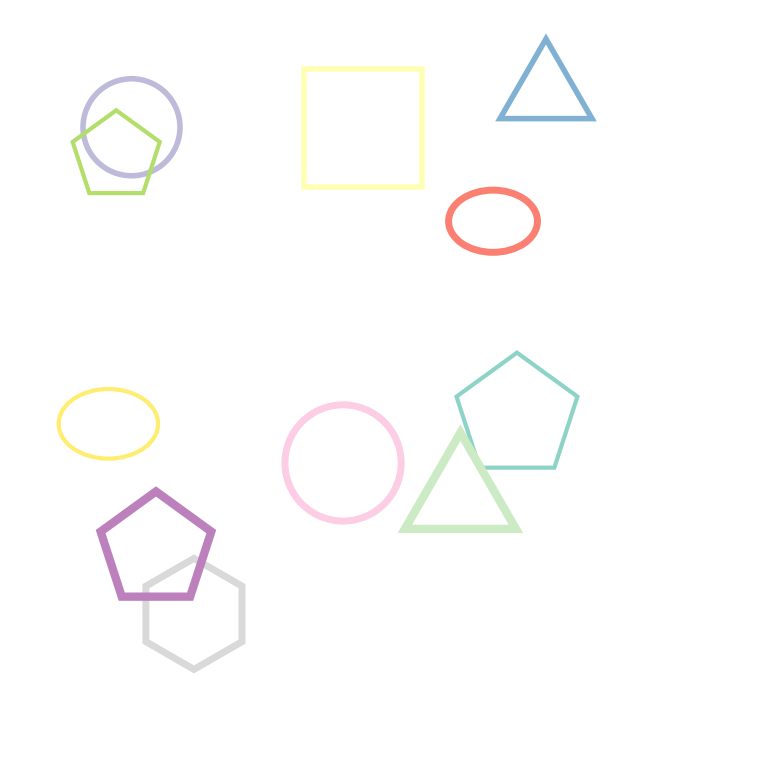[{"shape": "pentagon", "thickness": 1.5, "radius": 0.41, "center": [0.671, 0.459]}, {"shape": "square", "thickness": 2, "radius": 0.38, "center": [0.472, 0.834]}, {"shape": "circle", "thickness": 2, "radius": 0.31, "center": [0.171, 0.835]}, {"shape": "oval", "thickness": 2.5, "radius": 0.29, "center": [0.64, 0.713]}, {"shape": "triangle", "thickness": 2, "radius": 0.34, "center": [0.709, 0.88]}, {"shape": "pentagon", "thickness": 1.5, "radius": 0.3, "center": [0.151, 0.797]}, {"shape": "circle", "thickness": 2.5, "radius": 0.38, "center": [0.446, 0.399]}, {"shape": "hexagon", "thickness": 2.5, "radius": 0.36, "center": [0.252, 0.203]}, {"shape": "pentagon", "thickness": 3, "radius": 0.38, "center": [0.203, 0.286]}, {"shape": "triangle", "thickness": 3, "radius": 0.42, "center": [0.598, 0.355]}, {"shape": "oval", "thickness": 1.5, "radius": 0.32, "center": [0.141, 0.45]}]